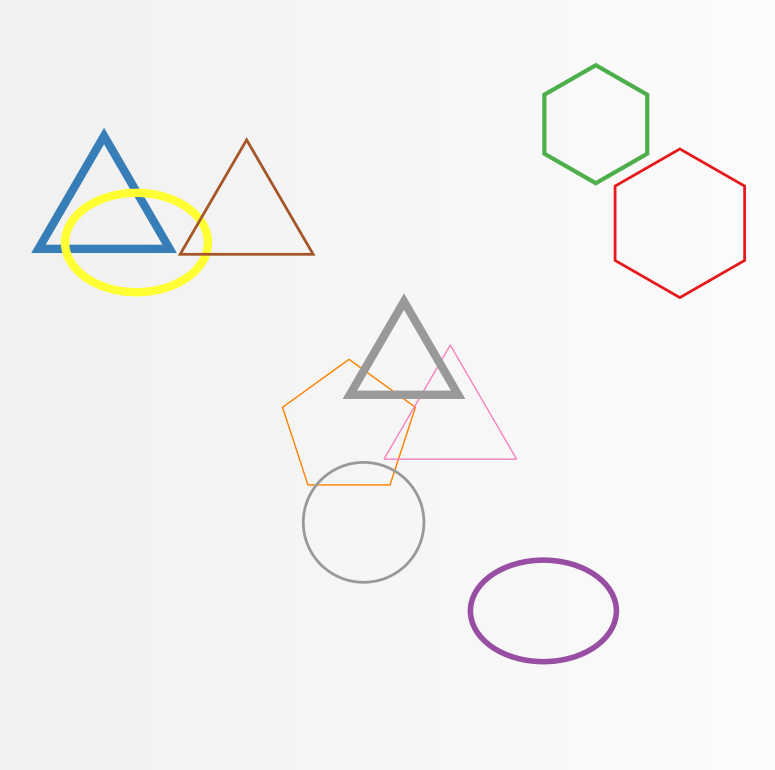[{"shape": "hexagon", "thickness": 1, "radius": 0.48, "center": [0.877, 0.71]}, {"shape": "triangle", "thickness": 3, "radius": 0.49, "center": [0.134, 0.726]}, {"shape": "hexagon", "thickness": 1.5, "radius": 0.38, "center": [0.769, 0.839]}, {"shape": "oval", "thickness": 2, "radius": 0.47, "center": [0.701, 0.207]}, {"shape": "pentagon", "thickness": 0.5, "radius": 0.45, "center": [0.45, 0.443]}, {"shape": "oval", "thickness": 3, "radius": 0.46, "center": [0.176, 0.685]}, {"shape": "triangle", "thickness": 1, "radius": 0.5, "center": [0.318, 0.719]}, {"shape": "triangle", "thickness": 0.5, "radius": 0.49, "center": [0.581, 0.453]}, {"shape": "triangle", "thickness": 3, "radius": 0.4, "center": [0.521, 0.528]}, {"shape": "circle", "thickness": 1, "radius": 0.39, "center": [0.469, 0.322]}]